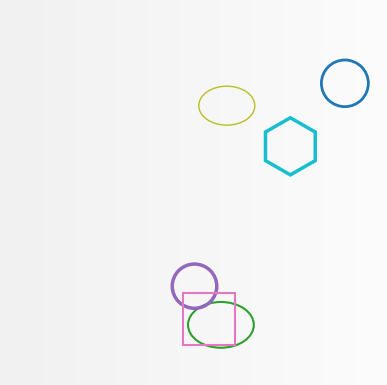[{"shape": "circle", "thickness": 2, "radius": 0.3, "center": [0.89, 0.784]}, {"shape": "oval", "thickness": 1.5, "radius": 0.42, "center": [0.57, 0.156]}, {"shape": "circle", "thickness": 2.5, "radius": 0.29, "center": [0.502, 0.257]}, {"shape": "square", "thickness": 1.5, "radius": 0.33, "center": [0.539, 0.172]}, {"shape": "oval", "thickness": 1, "radius": 0.36, "center": [0.585, 0.726]}, {"shape": "hexagon", "thickness": 2.5, "radius": 0.37, "center": [0.749, 0.62]}]